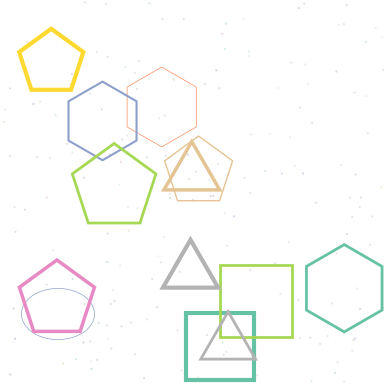[{"shape": "square", "thickness": 3, "radius": 0.44, "center": [0.572, 0.101]}, {"shape": "hexagon", "thickness": 2, "radius": 0.57, "center": [0.894, 0.251]}, {"shape": "hexagon", "thickness": 0.5, "radius": 0.52, "center": [0.42, 0.722]}, {"shape": "hexagon", "thickness": 1.5, "radius": 0.51, "center": [0.266, 0.686]}, {"shape": "oval", "thickness": 0.5, "radius": 0.47, "center": [0.151, 0.184]}, {"shape": "pentagon", "thickness": 2.5, "radius": 0.51, "center": [0.148, 0.222]}, {"shape": "pentagon", "thickness": 2, "radius": 0.57, "center": [0.296, 0.513]}, {"shape": "square", "thickness": 2, "radius": 0.47, "center": [0.666, 0.218]}, {"shape": "pentagon", "thickness": 3, "radius": 0.44, "center": [0.133, 0.838]}, {"shape": "pentagon", "thickness": 1, "radius": 0.46, "center": [0.516, 0.554]}, {"shape": "triangle", "thickness": 2.5, "radius": 0.42, "center": [0.498, 0.549]}, {"shape": "triangle", "thickness": 2, "radius": 0.41, "center": [0.593, 0.108]}, {"shape": "triangle", "thickness": 3, "radius": 0.41, "center": [0.495, 0.294]}]